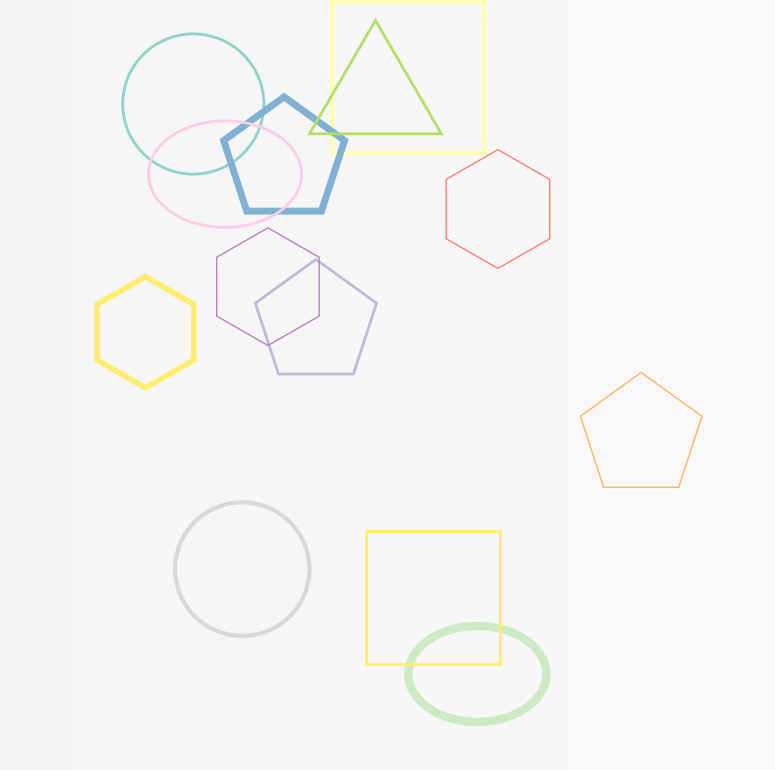[{"shape": "circle", "thickness": 1, "radius": 0.46, "center": [0.249, 0.865]}, {"shape": "square", "thickness": 1.5, "radius": 0.49, "center": [0.526, 0.9]}, {"shape": "pentagon", "thickness": 1, "radius": 0.41, "center": [0.408, 0.581]}, {"shape": "hexagon", "thickness": 0.5, "radius": 0.39, "center": [0.642, 0.729]}, {"shape": "pentagon", "thickness": 2.5, "radius": 0.41, "center": [0.367, 0.792]}, {"shape": "pentagon", "thickness": 0.5, "radius": 0.41, "center": [0.827, 0.434]}, {"shape": "triangle", "thickness": 1, "radius": 0.49, "center": [0.484, 0.875]}, {"shape": "oval", "thickness": 1, "radius": 0.49, "center": [0.29, 0.774]}, {"shape": "circle", "thickness": 1.5, "radius": 0.43, "center": [0.313, 0.261]}, {"shape": "hexagon", "thickness": 0.5, "radius": 0.38, "center": [0.346, 0.628]}, {"shape": "oval", "thickness": 3, "radius": 0.45, "center": [0.616, 0.125]}, {"shape": "hexagon", "thickness": 2, "radius": 0.36, "center": [0.188, 0.569]}, {"shape": "square", "thickness": 1, "radius": 0.43, "center": [0.559, 0.224]}]